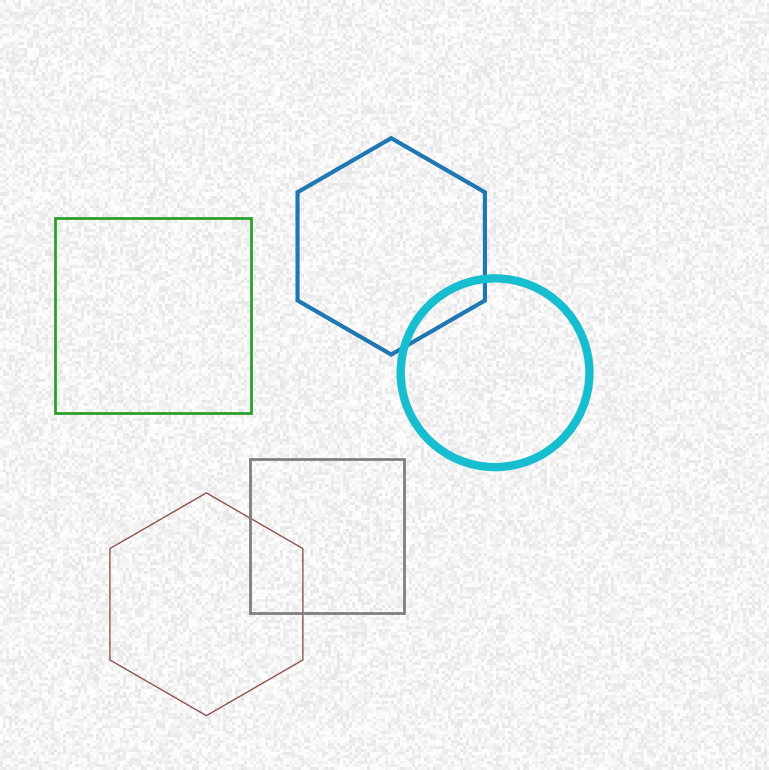[{"shape": "hexagon", "thickness": 1.5, "radius": 0.7, "center": [0.508, 0.68]}, {"shape": "square", "thickness": 1, "radius": 0.63, "center": [0.199, 0.59]}, {"shape": "hexagon", "thickness": 0.5, "radius": 0.72, "center": [0.268, 0.215]}, {"shape": "square", "thickness": 1, "radius": 0.5, "center": [0.424, 0.304]}, {"shape": "circle", "thickness": 3, "radius": 0.61, "center": [0.643, 0.516]}]